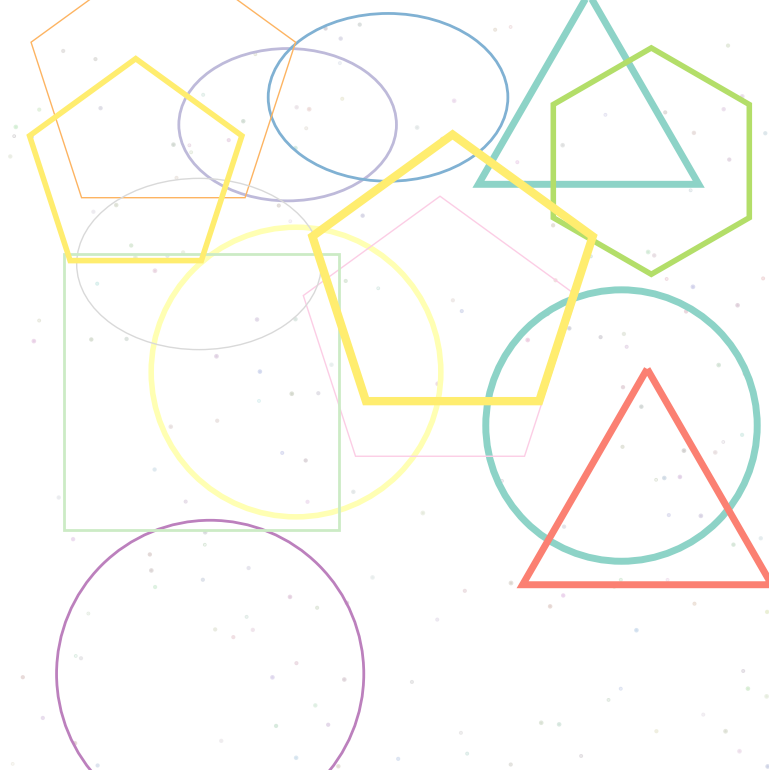[{"shape": "triangle", "thickness": 2.5, "radius": 0.83, "center": [0.764, 0.843]}, {"shape": "circle", "thickness": 2.5, "radius": 0.88, "center": [0.807, 0.447]}, {"shape": "circle", "thickness": 2, "radius": 0.94, "center": [0.384, 0.517]}, {"shape": "oval", "thickness": 1, "radius": 0.71, "center": [0.374, 0.838]}, {"shape": "triangle", "thickness": 2.5, "radius": 0.93, "center": [0.84, 0.334]}, {"shape": "oval", "thickness": 1, "radius": 0.78, "center": [0.504, 0.874]}, {"shape": "pentagon", "thickness": 0.5, "radius": 0.9, "center": [0.212, 0.889]}, {"shape": "hexagon", "thickness": 2, "radius": 0.73, "center": [0.846, 0.791]}, {"shape": "pentagon", "thickness": 0.5, "radius": 0.93, "center": [0.571, 0.558]}, {"shape": "oval", "thickness": 0.5, "radius": 0.79, "center": [0.258, 0.657]}, {"shape": "circle", "thickness": 1, "radius": 1.0, "center": [0.273, 0.125]}, {"shape": "square", "thickness": 1, "radius": 0.9, "center": [0.262, 0.491]}, {"shape": "pentagon", "thickness": 3, "radius": 0.96, "center": [0.588, 0.634]}, {"shape": "pentagon", "thickness": 2, "radius": 0.72, "center": [0.176, 0.779]}]